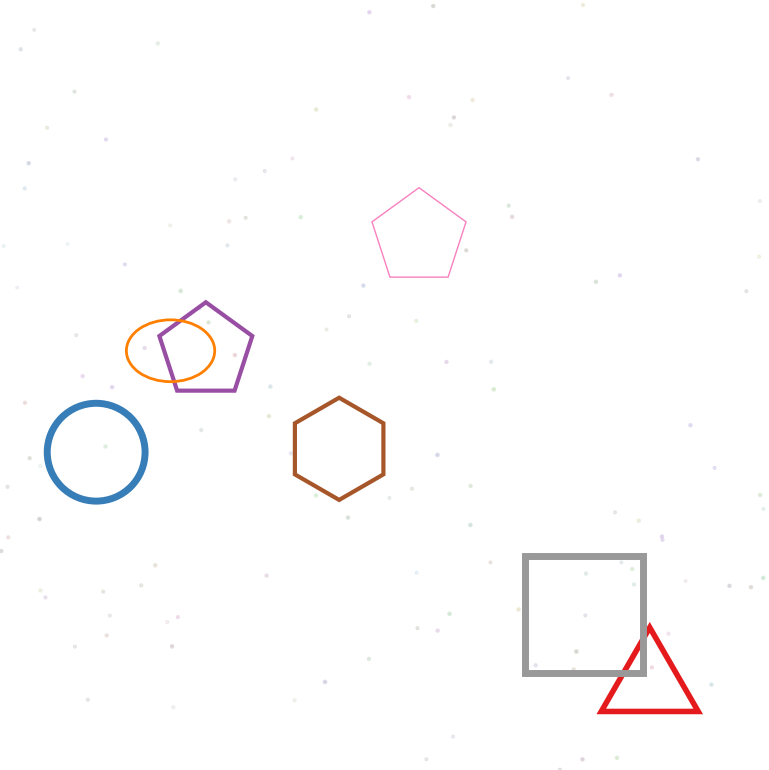[{"shape": "triangle", "thickness": 2, "radius": 0.36, "center": [0.844, 0.112]}, {"shape": "circle", "thickness": 2.5, "radius": 0.32, "center": [0.125, 0.413]}, {"shape": "pentagon", "thickness": 1.5, "radius": 0.32, "center": [0.267, 0.544]}, {"shape": "oval", "thickness": 1, "radius": 0.29, "center": [0.221, 0.544]}, {"shape": "hexagon", "thickness": 1.5, "radius": 0.33, "center": [0.44, 0.417]}, {"shape": "pentagon", "thickness": 0.5, "radius": 0.32, "center": [0.544, 0.692]}, {"shape": "square", "thickness": 2.5, "radius": 0.38, "center": [0.758, 0.202]}]